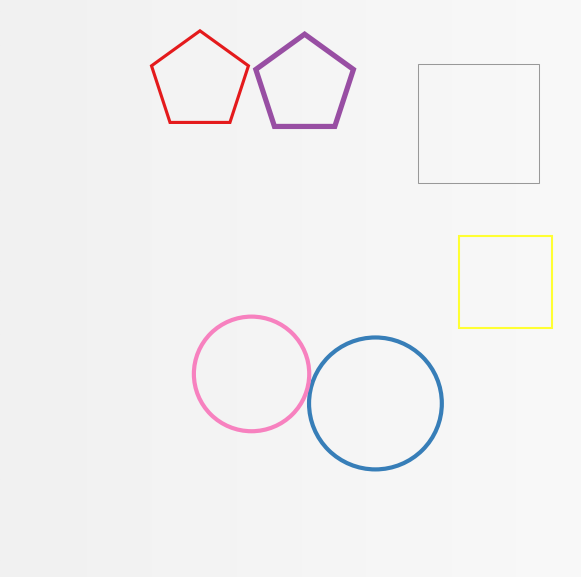[{"shape": "pentagon", "thickness": 1.5, "radius": 0.44, "center": [0.344, 0.858]}, {"shape": "circle", "thickness": 2, "radius": 0.57, "center": [0.646, 0.301]}, {"shape": "pentagon", "thickness": 2.5, "radius": 0.44, "center": [0.524, 0.852]}, {"shape": "square", "thickness": 1, "radius": 0.4, "center": [0.87, 0.511]}, {"shape": "circle", "thickness": 2, "radius": 0.5, "center": [0.433, 0.352]}, {"shape": "square", "thickness": 0.5, "radius": 0.52, "center": [0.824, 0.785]}]